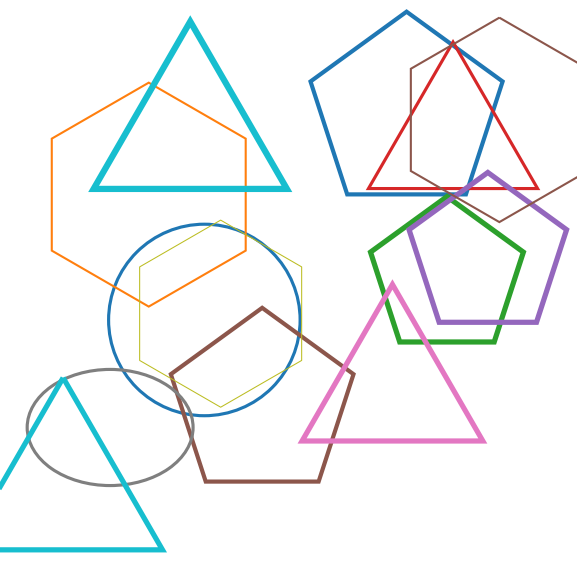[{"shape": "circle", "thickness": 1.5, "radius": 0.83, "center": [0.354, 0.445]}, {"shape": "pentagon", "thickness": 2, "radius": 0.87, "center": [0.704, 0.804]}, {"shape": "hexagon", "thickness": 1, "radius": 0.97, "center": [0.258, 0.662]}, {"shape": "pentagon", "thickness": 2.5, "radius": 0.7, "center": [0.774, 0.52]}, {"shape": "triangle", "thickness": 1.5, "radius": 0.85, "center": [0.784, 0.757]}, {"shape": "pentagon", "thickness": 2.5, "radius": 0.72, "center": [0.845, 0.557]}, {"shape": "hexagon", "thickness": 1, "radius": 0.88, "center": [0.865, 0.792]}, {"shape": "pentagon", "thickness": 2, "radius": 0.83, "center": [0.454, 0.3]}, {"shape": "triangle", "thickness": 2.5, "radius": 0.9, "center": [0.68, 0.326]}, {"shape": "oval", "thickness": 1.5, "radius": 0.72, "center": [0.191, 0.259]}, {"shape": "hexagon", "thickness": 0.5, "radius": 0.81, "center": [0.382, 0.456]}, {"shape": "triangle", "thickness": 2.5, "radius": 0.99, "center": [0.109, 0.146]}, {"shape": "triangle", "thickness": 3, "radius": 0.97, "center": [0.329, 0.769]}]